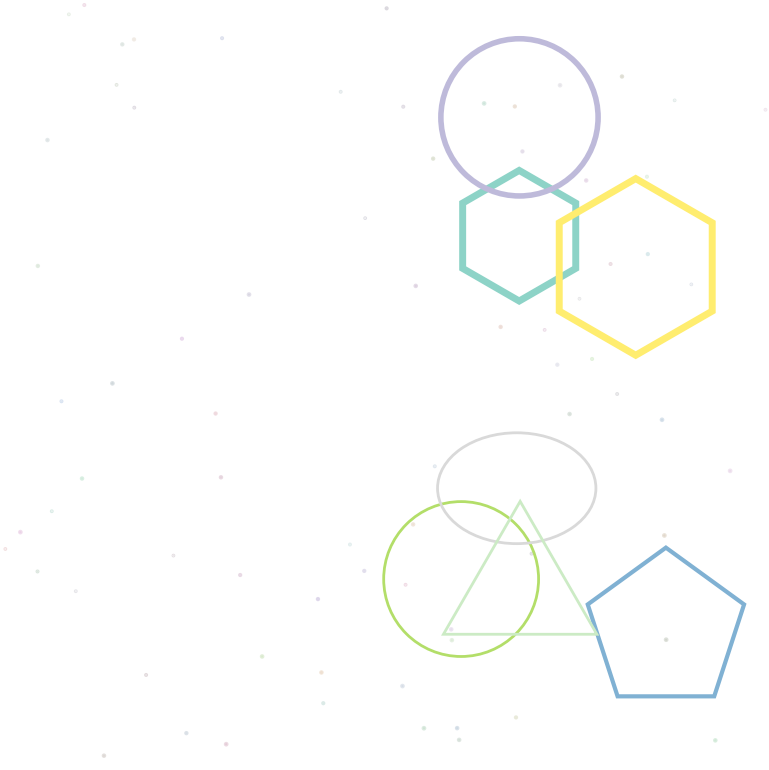[{"shape": "hexagon", "thickness": 2.5, "radius": 0.42, "center": [0.674, 0.694]}, {"shape": "circle", "thickness": 2, "radius": 0.51, "center": [0.675, 0.848]}, {"shape": "pentagon", "thickness": 1.5, "radius": 0.53, "center": [0.865, 0.182]}, {"shape": "circle", "thickness": 1, "radius": 0.5, "center": [0.599, 0.248]}, {"shape": "oval", "thickness": 1, "radius": 0.51, "center": [0.671, 0.366]}, {"shape": "triangle", "thickness": 1, "radius": 0.58, "center": [0.676, 0.234]}, {"shape": "hexagon", "thickness": 2.5, "radius": 0.57, "center": [0.826, 0.653]}]